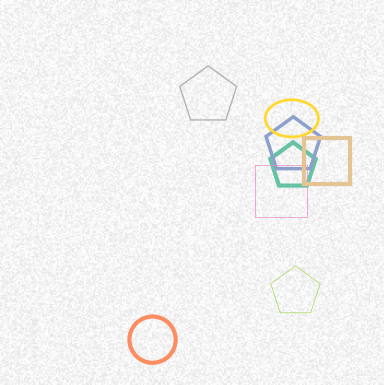[{"shape": "pentagon", "thickness": 3, "radius": 0.31, "center": [0.761, 0.568]}, {"shape": "circle", "thickness": 3, "radius": 0.3, "center": [0.396, 0.118]}, {"shape": "pentagon", "thickness": 2.5, "radius": 0.37, "center": [0.762, 0.622]}, {"shape": "square", "thickness": 0.5, "radius": 0.34, "center": [0.73, 0.505]}, {"shape": "pentagon", "thickness": 0.5, "radius": 0.34, "center": [0.768, 0.242]}, {"shape": "oval", "thickness": 2, "radius": 0.35, "center": [0.758, 0.693]}, {"shape": "square", "thickness": 3, "radius": 0.29, "center": [0.85, 0.581]}, {"shape": "pentagon", "thickness": 1, "radius": 0.39, "center": [0.541, 0.751]}]